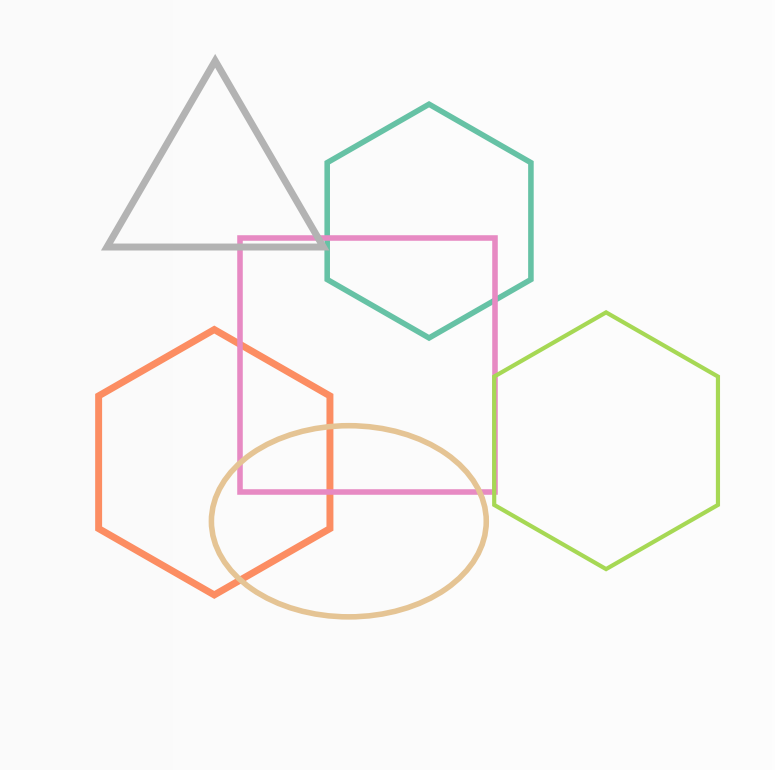[{"shape": "hexagon", "thickness": 2, "radius": 0.76, "center": [0.554, 0.713]}, {"shape": "hexagon", "thickness": 2.5, "radius": 0.86, "center": [0.277, 0.4]}, {"shape": "square", "thickness": 2, "radius": 0.82, "center": [0.474, 0.526]}, {"shape": "hexagon", "thickness": 1.5, "radius": 0.83, "center": [0.782, 0.428]}, {"shape": "oval", "thickness": 2, "radius": 0.89, "center": [0.45, 0.323]}, {"shape": "triangle", "thickness": 2.5, "radius": 0.81, "center": [0.278, 0.76]}]